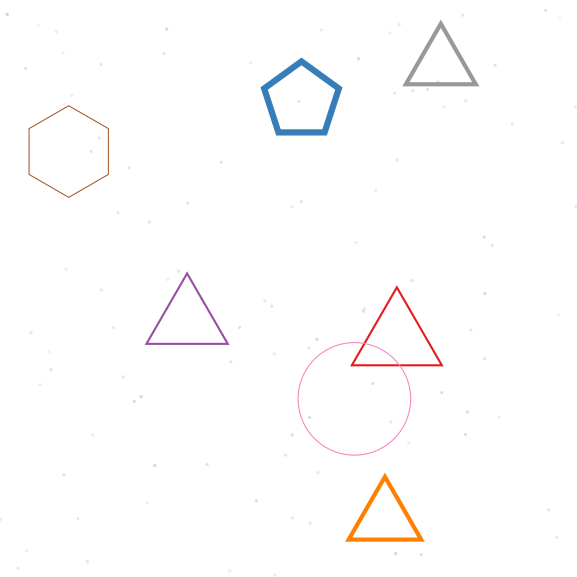[{"shape": "triangle", "thickness": 1, "radius": 0.45, "center": [0.687, 0.412]}, {"shape": "pentagon", "thickness": 3, "radius": 0.34, "center": [0.522, 0.825]}, {"shape": "triangle", "thickness": 1, "radius": 0.41, "center": [0.324, 0.444]}, {"shape": "triangle", "thickness": 2, "radius": 0.36, "center": [0.667, 0.101]}, {"shape": "hexagon", "thickness": 0.5, "radius": 0.4, "center": [0.119, 0.737]}, {"shape": "circle", "thickness": 0.5, "radius": 0.49, "center": [0.614, 0.308]}, {"shape": "triangle", "thickness": 2, "radius": 0.35, "center": [0.763, 0.888]}]